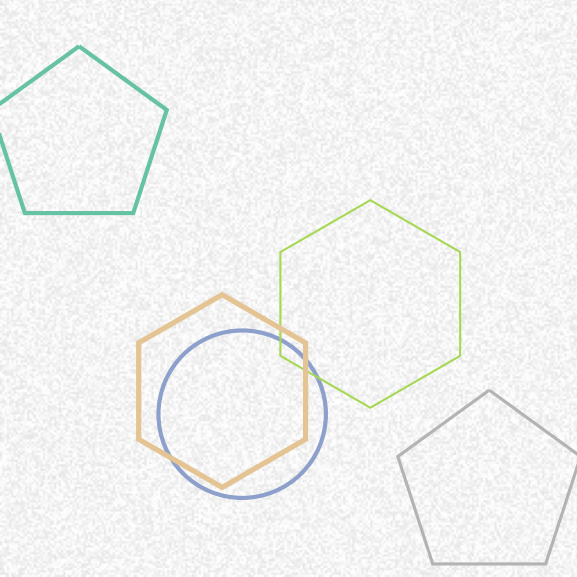[{"shape": "pentagon", "thickness": 2, "radius": 0.8, "center": [0.137, 0.759]}, {"shape": "circle", "thickness": 2, "radius": 0.72, "center": [0.419, 0.282]}, {"shape": "hexagon", "thickness": 1, "radius": 0.9, "center": [0.641, 0.473]}, {"shape": "hexagon", "thickness": 2.5, "radius": 0.83, "center": [0.385, 0.322]}, {"shape": "pentagon", "thickness": 1.5, "radius": 0.83, "center": [0.847, 0.157]}]